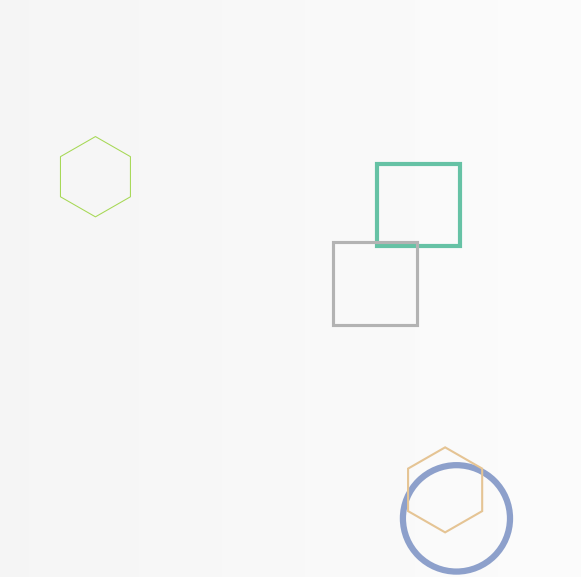[{"shape": "square", "thickness": 2, "radius": 0.36, "center": [0.719, 0.644]}, {"shape": "circle", "thickness": 3, "radius": 0.46, "center": [0.785, 0.102]}, {"shape": "hexagon", "thickness": 0.5, "radius": 0.35, "center": [0.164, 0.693]}, {"shape": "hexagon", "thickness": 1, "radius": 0.37, "center": [0.766, 0.151]}, {"shape": "square", "thickness": 1.5, "radius": 0.36, "center": [0.645, 0.509]}]